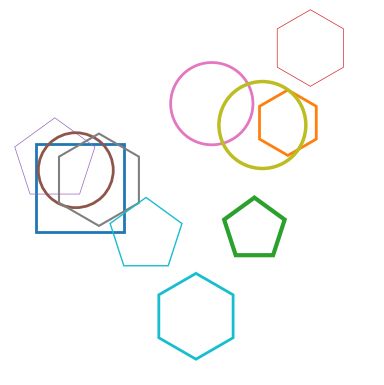[{"shape": "square", "thickness": 2, "radius": 0.57, "center": [0.209, 0.512]}, {"shape": "hexagon", "thickness": 2, "radius": 0.43, "center": [0.748, 0.681]}, {"shape": "pentagon", "thickness": 3, "radius": 0.41, "center": [0.661, 0.404]}, {"shape": "hexagon", "thickness": 0.5, "radius": 0.5, "center": [0.806, 0.875]}, {"shape": "pentagon", "thickness": 0.5, "radius": 0.55, "center": [0.142, 0.585]}, {"shape": "circle", "thickness": 2, "radius": 0.49, "center": [0.197, 0.558]}, {"shape": "circle", "thickness": 2, "radius": 0.53, "center": [0.55, 0.731]}, {"shape": "hexagon", "thickness": 1.5, "radius": 0.6, "center": [0.257, 0.533]}, {"shape": "circle", "thickness": 2.5, "radius": 0.56, "center": [0.682, 0.675]}, {"shape": "pentagon", "thickness": 1, "radius": 0.49, "center": [0.379, 0.389]}, {"shape": "hexagon", "thickness": 2, "radius": 0.56, "center": [0.509, 0.178]}]